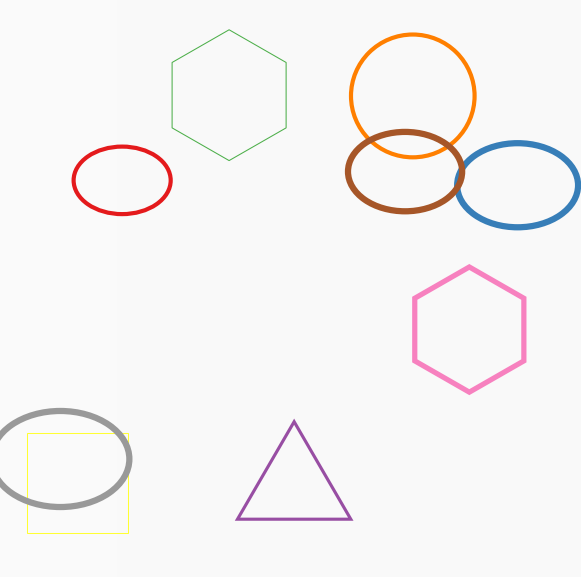[{"shape": "oval", "thickness": 2, "radius": 0.42, "center": [0.21, 0.687]}, {"shape": "oval", "thickness": 3, "radius": 0.52, "center": [0.891, 0.678]}, {"shape": "hexagon", "thickness": 0.5, "radius": 0.57, "center": [0.394, 0.834]}, {"shape": "triangle", "thickness": 1.5, "radius": 0.56, "center": [0.506, 0.156]}, {"shape": "circle", "thickness": 2, "radius": 0.53, "center": [0.71, 0.833]}, {"shape": "square", "thickness": 0.5, "radius": 0.44, "center": [0.134, 0.163]}, {"shape": "oval", "thickness": 3, "radius": 0.49, "center": [0.697, 0.702]}, {"shape": "hexagon", "thickness": 2.5, "radius": 0.54, "center": [0.807, 0.428]}, {"shape": "oval", "thickness": 3, "radius": 0.59, "center": [0.104, 0.204]}]